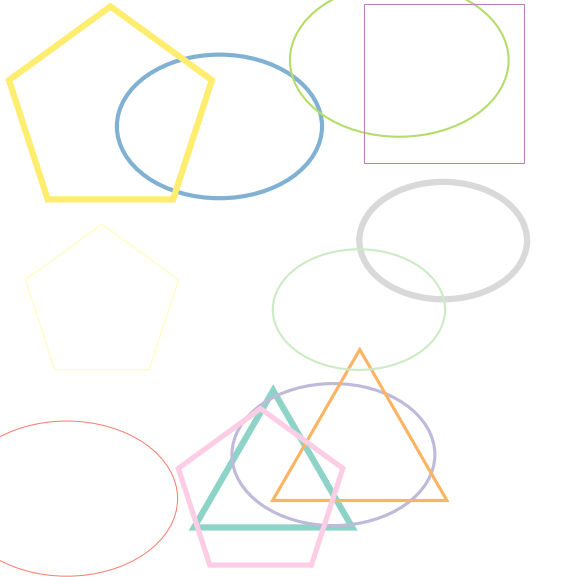[{"shape": "triangle", "thickness": 3, "radius": 0.79, "center": [0.473, 0.165]}, {"shape": "pentagon", "thickness": 0.5, "radius": 0.7, "center": [0.176, 0.472]}, {"shape": "oval", "thickness": 1.5, "radius": 0.88, "center": [0.577, 0.212]}, {"shape": "oval", "thickness": 0.5, "radius": 0.96, "center": [0.116, 0.136]}, {"shape": "oval", "thickness": 2, "radius": 0.89, "center": [0.38, 0.78]}, {"shape": "triangle", "thickness": 1.5, "radius": 0.87, "center": [0.623, 0.22]}, {"shape": "oval", "thickness": 1, "radius": 0.95, "center": [0.691, 0.895]}, {"shape": "pentagon", "thickness": 2.5, "radius": 0.75, "center": [0.451, 0.142]}, {"shape": "oval", "thickness": 3, "radius": 0.73, "center": [0.767, 0.583]}, {"shape": "square", "thickness": 0.5, "radius": 0.69, "center": [0.769, 0.855]}, {"shape": "oval", "thickness": 1, "radius": 0.75, "center": [0.622, 0.463]}, {"shape": "pentagon", "thickness": 3, "radius": 0.92, "center": [0.191, 0.803]}]